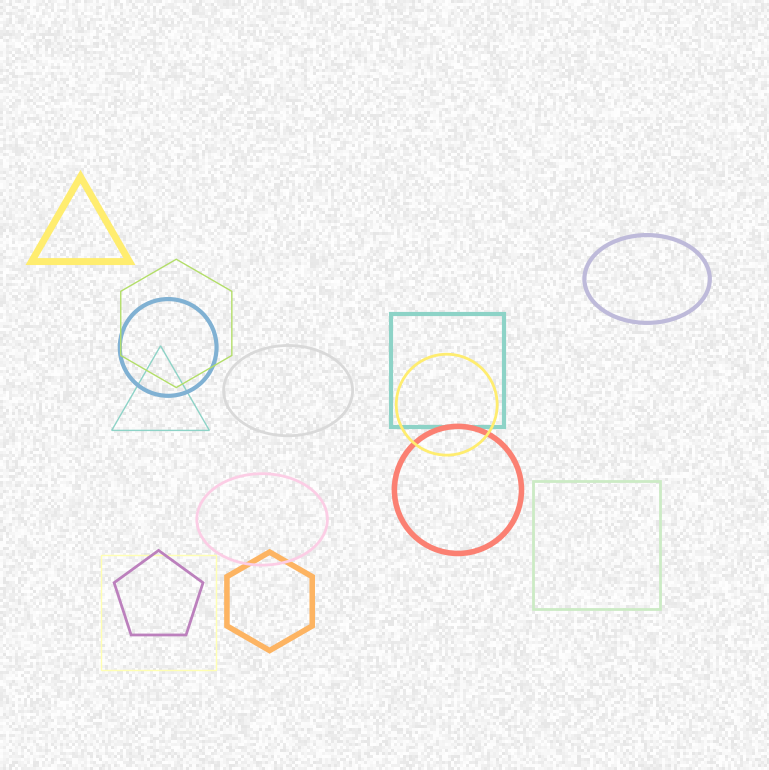[{"shape": "triangle", "thickness": 0.5, "radius": 0.37, "center": [0.208, 0.478]}, {"shape": "square", "thickness": 1.5, "radius": 0.37, "center": [0.581, 0.519]}, {"shape": "square", "thickness": 0.5, "radius": 0.37, "center": [0.206, 0.205]}, {"shape": "oval", "thickness": 1.5, "radius": 0.41, "center": [0.84, 0.638]}, {"shape": "circle", "thickness": 2, "radius": 0.41, "center": [0.595, 0.364]}, {"shape": "circle", "thickness": 1.5, "radius": 0.31, "center": [0.218, 0.549]}, {"shape": "hexagon", "thickness": 2, "radius": 0.32, "center": [0.35, 0.219]}, {"shape": "hexagon", "thickness": 0.5, "radius": 0.42, "center": [0.229, 0.58]}, {"shape": "oval", "thickness": 1, "radius": 0.42, "center": [0.34, 0.325]}, {"shape": "oval", "thickness": 1, "radius": 0.42, "center": [0.374, 0.493]}, {"shape": "pentagon", "thickness": 1, "radius": 0.3, "center": [0.206, 0.224]}, {"shape": "square", "thickness": 1, "radius": 0.41, "center": [0.775, 0.292]}, {"shape": "triangle", "thickness": 2.5, "radius": 0.37, "center": [0.105, 0.697]}, {"shape": "circle", "thickness": 1, "radius": 0.33, "center": [0.58, 0.474]}]